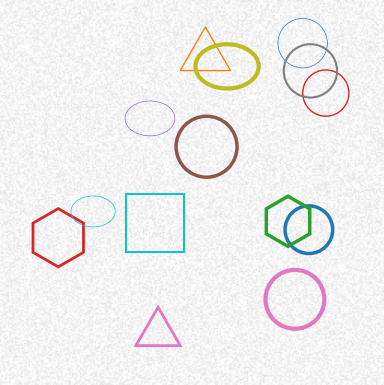[{"shape": "circle", "thickness": 0.5, "radius": 0.32, "center": [0.786, 0.888]}, {"shape": "circle", "thickness": 2.5, "radius": 0.31, "center": [0.802, 0.403]}, {"shape": "triangle", "thickness": 1, "radius": 0.38, "center": [0.533, 0.854]}, {"shape": "hexagon", "thickness": 2.5, "radius": 0.33, "center": [0.748, 0.425]}, {"shape": "hexagon", "thickness": 2, "radius": 0.38, "center": [0.151, 0.383]}, {"shape": "circle", "thickness": 1, "radius": 0.3, "center": [0.846, 0.758]}, {"shape": "oval", "thickness": 0.5, "radius": 0.32, "center": [0.39, 0.692]}, {"shape": "circle", "thickness": 2.5, "radius": 0.4, "center": [0.537, 0.619]}, {"shape": "circle", "thickness": 3, "radius": 0.38, "center": [0.766, 0.223]}, {"shape": "triangle", "thickness": 2, "radius": 0.33, "center": [0.411, 0.135]}, {"shape": "circle", "thickness": 1.5, "radius": 0.35, "center": [0.806, 0.816]}, {"shape": "oval", "thickness": 3, "radius": 0.41, "center": [0.59, 0.828]}, {"shape": "oval", "thickness": 0.5, "radius": 0.29, "center": [0.242, 0.451]}, {"shape": "square", "thickness": 1.5, "radius": 0.38, "center": [0.403, 0.42]}]